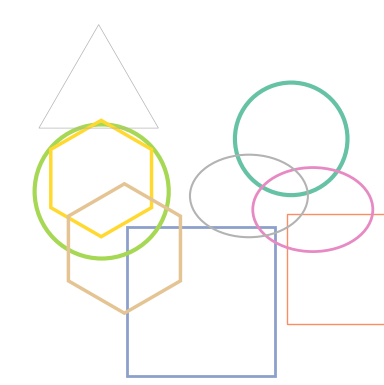[{"shape": "circle", "thickness": 3, "radius": 0.73, "center": [0.756, 0.639]}, {"shape": "square", "thickness": 1, "radius": 0.72, "center": [0.888, 0.301]}, {"shape": "square", "thickness": 2, "radius": 0.96, "center": [0.523, 0.217]}, {"shape": "oval", "thickness": 2, "radius": 0.78, "center": [0.812, 0.456]}, {"shape": "circle", "thickness": 3, "radius": 0.87, "center": [0.264, 0.503]}, {"shape": "hexagon", "thickness": 2.5, "radius": 0.76, "center": [0.263, 0.536]}, {"shape": "hexagon", "thickness": 2.5, "radius": 0.84, "center": [0.323, 0.355]}, {"shape": "oval", "thickness": 1.5, "radius": 0.77, "center": [0.647, 0.491]}, {"shape": "triangle", "thickness": 0.5, "radius": 0.9, "center": [0.256, 0.757]}]